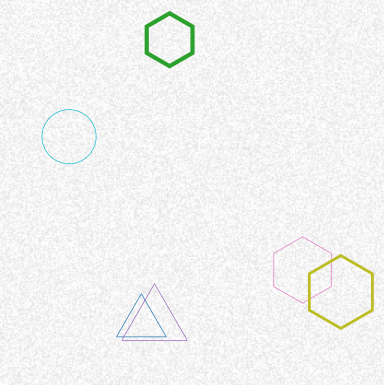[{"shape": "triangle", "thickness": 0.5, "radius": 0.37, "center": [0.367, 0.162]}, {"shape": "hexagon", "thickness": 3, "radius": 0.34, "center": [0.441, 0.897]}, {"shape": "triangle", "thickness": 0.5, "radius": 0.49, "center": [0.401, 0.165]}, {"shape": "hexagon", "thickness": 0.5, "radius": 0.43, "center": [0.786, 0.299]}, {"shape": "hexagon", "thickness": 2, "radius": 0.47, "center": [0.885, 0.242]}, {"shape": "circle", "thickness": 0.5, "radius": 0.35, "center": [0.179, 0.645]}]